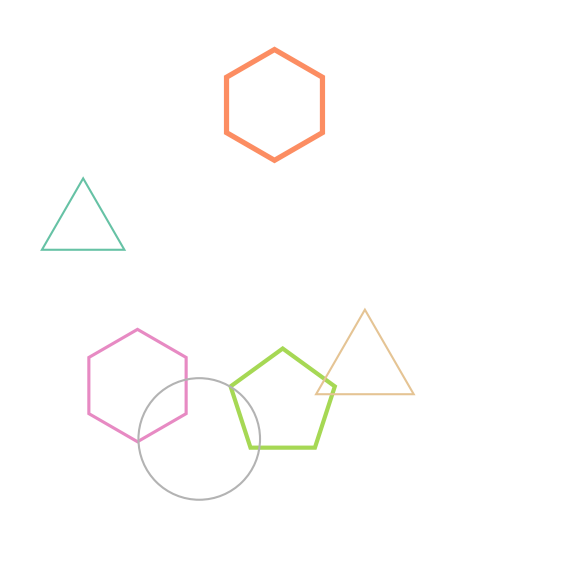[{"shape": "triangle", "thickness": 1, "radius": 0.41, "center": [0.144, 0.608]}, {"shape": "hexagon", "thickness": 2.5, "radius": 0.48, "center": [0.475, 0.817]}, {"shape": "hexagon", "thickness": 1.5, "radius": 0.49, "center": [0.238, 0.332]}, {"shape": "pentagon", "thickness": 2, "radius": 0.47, "center": [0.49, 0.301]}, {"shape": "triangle", "thickness": 1, "radius": 0.49, "center": [0.632, 0.365]}, {"shape": "circle", "thickness": 1, "radius": 0.53, "center": [0.345, 0.239]}]